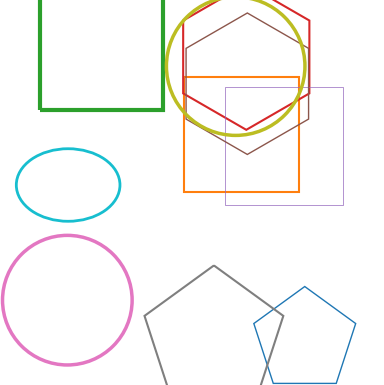[{"shape": "pentagon", "thickness": 1, "radius": 0.7, "center": [0.792, 0.117]}, {"shape": "square", "thickness": 1.5, "radius": 0.75, "center": [0.627, 0.651]}, {"shape": "square", "thickness": 3, "radius": 0.8, "center": [0.264, 0.874]}, {"shape": "hexagon", "thickness": 1.5, "radius": 0.95, "center": [0.64, 0.852]}, {"shape": "square", "thickness": 0.5, "radius": 0.77, "center": [0.738, 0.62]}, {"shape": "hexagon", "thickness": 1, "radius": 0.92, "center": [0.642, 0.783]}, {"shape": "circle", "thickness": 2.5, "radius": 0.84, "center": [0.175, 0.22]}, {"shape": "pentagon", "thickness": 1.5, "radius": 0.95, "center": [0.556, 0.121]}, {"shape": "circle", "thickness": 2.5, "radius": 0.9, "center": [0.612, 0.828]}, {"shape": "oval", "thickness": 2, "radius": 0.67, "center": [0.177, 0.519]}]